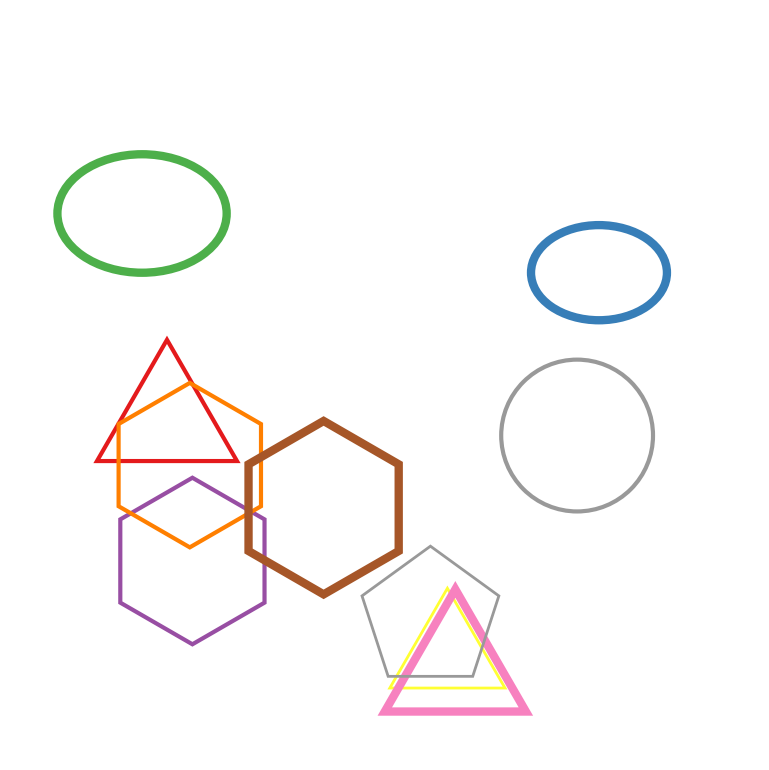[{"shape": "triangle", "thickness": 1.5, "radius": 0.52, "center": [0.217, 0.454]}, {"shape": "oval", "thickness": 3, "radius": 0.44, "center": [0.778, 0.646]}, {"shape": "oval", "thickness": 3, "radius": 0.55, "center": [0.184, 0.723]}, {"shape": "hexagon", "thickness": 1.5, "radius": 0.54, "center": [0.25, 0.271]}, {"shape": "hexagon", "thickness": 1.5, "radius": 0.53, "center": [0.246, 0.396]}, {"shape": "triangle", "thickness": 1, "radius": 0.43, "center": [0.581, 0.15]}, {"shape": "hexagon", "thickness": 3, "radius": 0.56, "center": [0.42, 0.341]}, {"shape": "triangle", "thickness": 3, "radius": 0.53, "center": [0.591, 0.129]}, {"shape": "circle", "thickness": 1.5, "radius": 0.49, "center": [0.749, 0.434]}, {"shape": "pentagon", "thickness": 1, "radius": 0.47, "center": [0.559, 0.197]}]